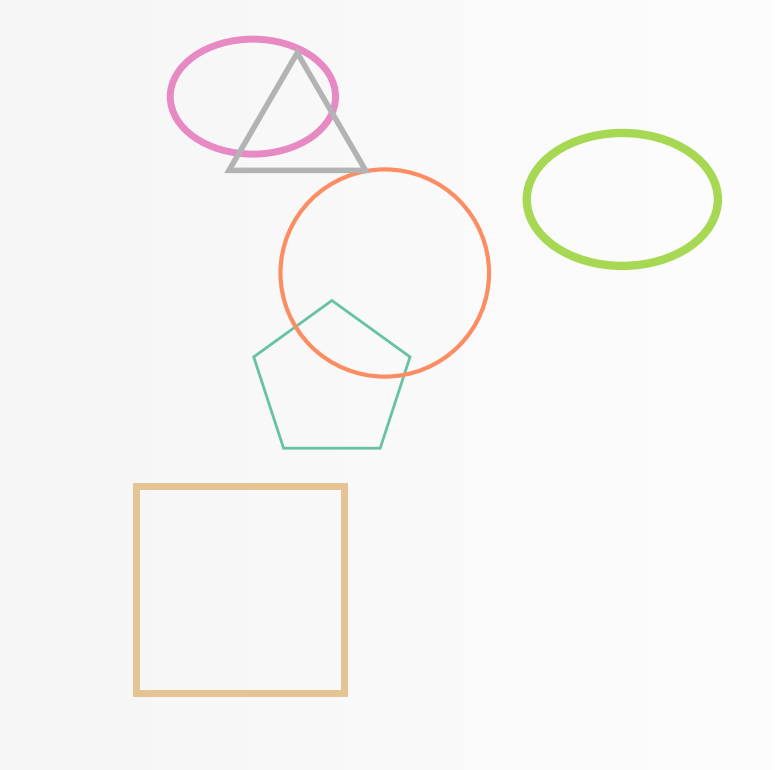[{"shape": "pentagon", "thickness": 1, "radius": 0.53, "center": [0.428, 0.504]}, {"shape": "circle", "thickness": 1.5, "radius": 0.67, "center": [0.496, 0.645]}, {"shape": "oval", "thickness": 2.5, "radius": 0.53, "center": [0.326, 0.875]}, {"shape": "oval", "thickness": 3, "radius": 0.62, "center": [0.803, 0.741]}, {"shape": "square", "thickness": 2.5, "radius": 0.67, "center": [0.309, 0.234]}, {"shape": "triangle", "thickness": 2, "radius": 0.51, "center": [0.384, 0.83]}]